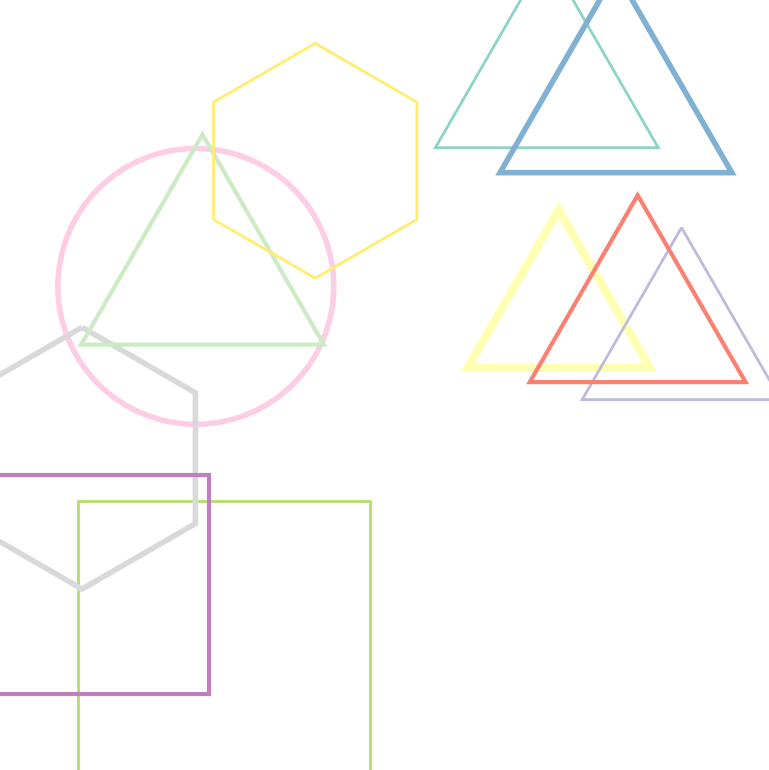[{"shape": "triangle", "thickness": 1, "radius": 0.84, "center": [0.71, 0.892]}, {"shape": "triangle", "thickness": 3, "radius": 0.68, "center": [0.726, 0.591]}, {"shape": "triangle", "thickness": 1, "radius": 0.74, "center": [0.885, 0.556]}, {"shape": "triangle", "thickness": 1.5, "radius": 0.81, "center": [0.828, 0.585]}, {"shape": "triangle", "thickness": 2, "radius": 0.87, "center": [0.8, 0.863]}, {"shape": "square", "thickness": 1, "radius": 0.95, "center": [0.291, 0.159]}, {"shape": "circle", "thickness": 2, "radius": 0.9, "center": [0.254, 0.628]}, {"shape": "hexagon", "thickness": 2, "radius": 0.85, "center": [0.107, 0.405]}, {"shape": "square", "thickness": 1.5, "radius": 0.71, "center": [0.129, 0.241]}, {"shape": "triangle", "thickness": 1.5, "radius": 0.91, "center": [0.263, 0.643]}, {"shape": "hexagon", "thickness": 1, "radius": 0.76, "center": [0.409, 0.791]}]